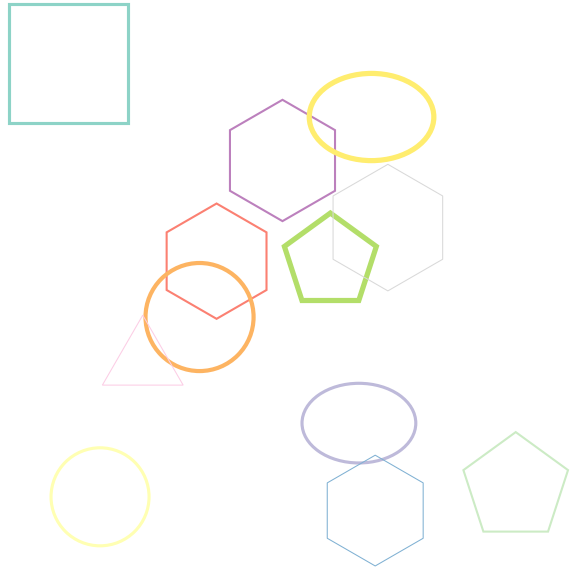[{"shape": "square", "thickness": 1.5, "radius": 0.52, "center": [0.118, 0.89]}, {"shape": "circle", "thickness": 1.5, "radius": 0.42, "center": [0.173, 0.139]}, {"shape": "oval", "thickness": 1.5, "radius": 0.49, "center": [0.621, 0.266]}, {"shape": "hexagon", "thickness": 1, "radius": 0.5, "center": [0.375, 0.547]}, {"shape": "hexagon", "thickness": 0.5, "radius": 0.48, "center": [0.65, 0.115]}, {"shape": "circle", "thickness": 2, "radius": 0.47, "center": [0.346, 0.45]}, {"shape": "pentagon", "thickness": 2.5, "radius": 0.42, "center": [0.572, 0.547]}, {"shape": "triangle", "thickness": 0.5, "radius": 0.4, "center": [0.247, 0.373]}, {"shape": "hexagon", "thickness": 0.5, "radius": 0.55, "center": [0.672, 0.605]}, {"shape": "hexagon", "thickness": 1, "radius": 0.53, "center": [0.489, 0.721]}, {"shape": "pentagon", "thickness": 1, "radius": 0.48, "center": [0.893, 0.156]}, {"shape": "oval", "thickness": 2.5, "radius": 0.54, "center": [0.643, 0.797]}]